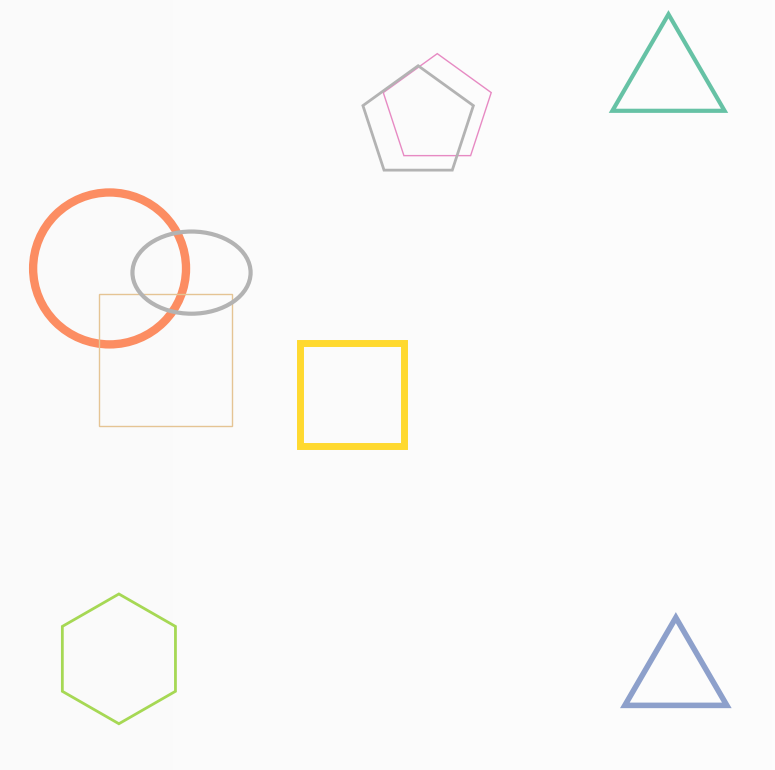[{"shape": "triangle", "thickness": 1.5, "radius": 0.42, "center": [0.863, 0.898]}, {"shape": "circle", "thickness": 3, "radius": 0.49, "center": [0.141, 0.651]}, {"shape": "triangle", "thickness": 2, "radius": 0.38, "center": [0.872, 0.122]}, {"shape": "pentagon", "thickness": 0.5, "radius": 0.37, "center": [0.564, 0.857]}, {"shape": "hexagon", "thickness": 1, "radius": 0.42, "center": [0.153, 0.144]}, {"shape": "square", "thickness": 2.5, "radius": 0.33, "center": [0.454, 0.488]}, {"shape": "square", "thickness": 0.5, "radius": 0.43, "center": [0.214, 0.533]}, {"shape": "pentagon", "thickness": 1, "radius": 0.37, "center": [0.54, 0.84]}, {"shape": "oval", "thickness": 1.5, "radius": 0.38, "center": [0.247, 0.646]}]